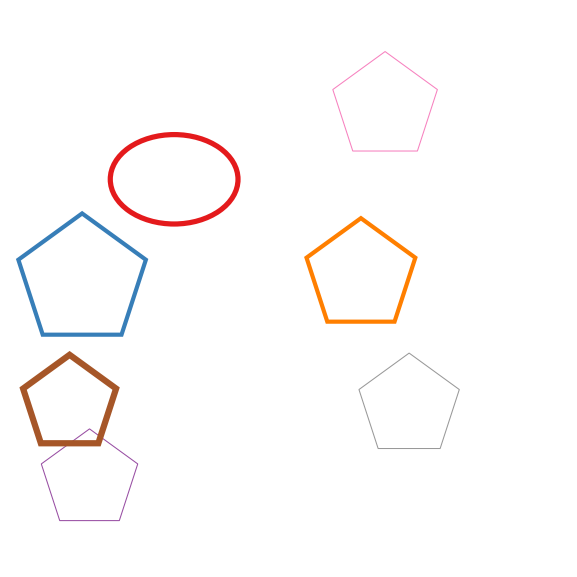[{"shape": "oval", "thickness": 2.5, "radius": 0.55, "center": [0.302, 0.689]}, {"shape": "pentagon", "thickness": 2, "radius": 0.58, "center": [0.142, 0.513]}, {"shape": "pentagon", "thickness": 0.5, "radius": 0.44, "center": [0.155, 0.169]}, {"shape": "pentagon", "thickness": 2, "radius": 0.5, "center": [0.625, 0.522]}, {"shape": "pentagon", "thickness": 3, "radius": 0.42, "center": [0.121, 0.3]}, {"shape": "pentagon", "thickness": 0.5, "radius": 0.48, "center": [0.667, 0.815]}, {"shape": "pentagon", "thickness": 0.5, "radius": 0.46, "center": [0.708, 0.296]}]